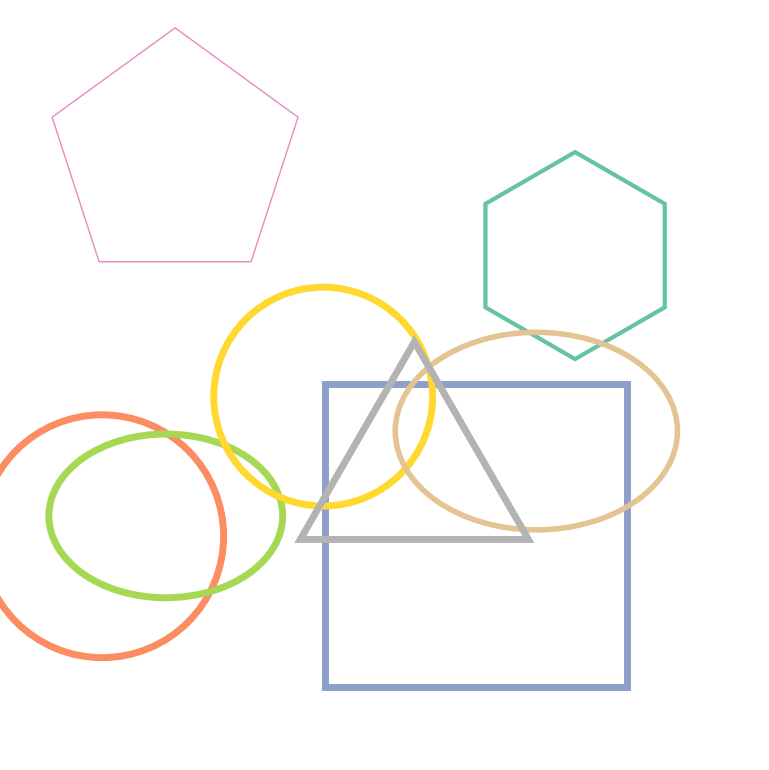[{"shape": "hexagon", "thickness": 1.5, "radius": 0.67, "center": [0.747, 0.668]}, {"shape": "circle", "thickness": 2.5, "radius": 0.79, "center": [0.133, 0.304]}, {"shape": "square", "thickness": 2.5, "radius": 0.98, "center": [0.618, 0.305]}, {"shape": "pentagon", "thickness": 0.5, "radius": 0.84, "center": [0.227, 0.796]}, {"shape": "oval", "thickness": 2.5, "radius": 0.76, "center": [0.215, 0.33]}, {"shape": "circle", "thickness": 2.5, "radius": 0.71, "center": [0.42, 0.485]}, {"shape": "oval", "thickness": 2, "radius": 0.92, "center": [0.697, 0.44]}, {"shape": "triangle", "thickness": 2.5, "radius": 0.86, "center": [0.538, 0.385]}]